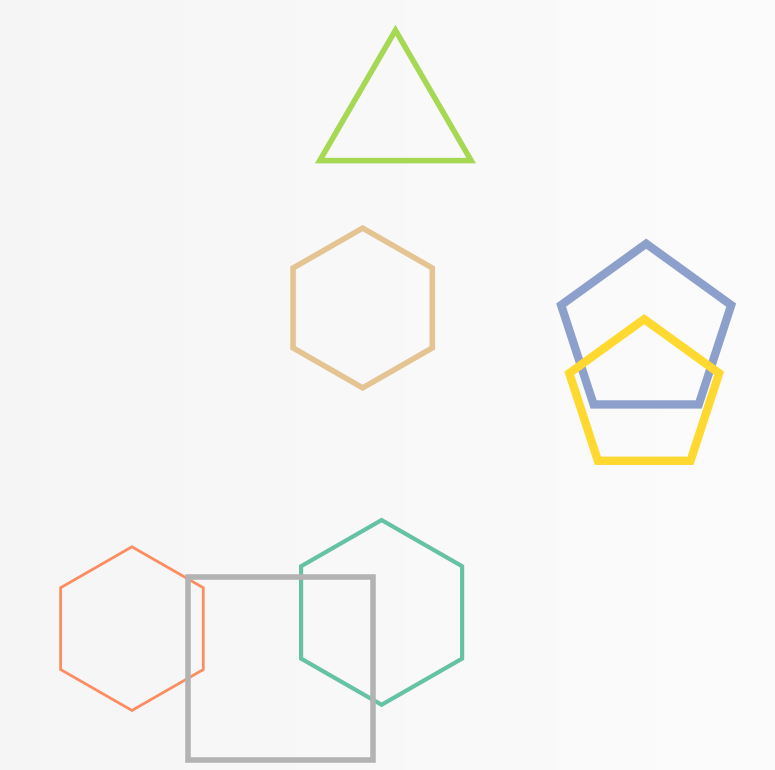[{"shape": "hexagon", "thickness": 1.5, "radius": 0.6, "center": [0.492, 0.205]}, {"shape": "hexagon", "thickness": 1, "radius": 0.53, "center": [0.17, 0.184]}, {"shape": "pentagon", "thickness": 3, "radius": 0.58, "center": [0.834, 0.568]}, {"shape": "triangle", "thickness": 2, "radius": 0.56, "center": [0.51, 0.848]}, {"shape": "pentagon", "thickness": 3, "radius": 0.51, "center": [0.831, 0.484]}, {"shape": "hexagon", "thickness": 2, "radius": 0.52, "center": [0.468, 0.6]}, {"shape": "square", "thickness": 2, "radius": 0.6, "center": [0.362, 0.132]}]